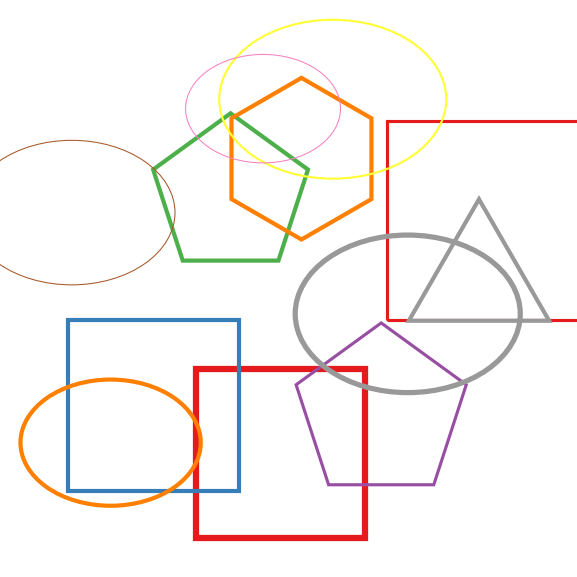[{"shape": "square", "thickness": 1.5, "radius": 0.86, "center": [0.843, 0.618]}, {"shape": "square", "thickness": 3, "radius": 0.73, "center": [0.485, 0.213]}, {"shape": "square", "thickness": 2, "radius": 0.74, "center": [0.266, 0.297]}, {"shape": "pentagon", "thickness": 2, "radius": 0.7, "center": [0.399, 0.662]}, {"shape": "pentagon", "thickness": 1.5, "radius": 0.77, "center": [0.66, 0.285]}, {"shape": "oval", "thickness": 2, "radius": 0.78, "center": [0.192, 0.233]}, {"shape": "hexagon", "thickness": 2, "radius": 0.7, "center": [0.522, 0.724]}, {"shape": "oval", "thickness": 1, "radius": 0.98, "center": [0.576, 0.827]}, {"shape": "oval", "thickness": 0.5, "radius": 0.89, "center": [0.124, 0.631]}, {"shape": "oval", "thickness": 0.5, "radius": 0.67, "center": [0.455, 0.811]}, {"shape": "oval", "thickness": 2.5, "radius": 0.97, "center": [0.706, 0.456]}, {"shape": "triangle", "thickness": 2, "radius": 0.7, "center": [0.829, 0.514]}]